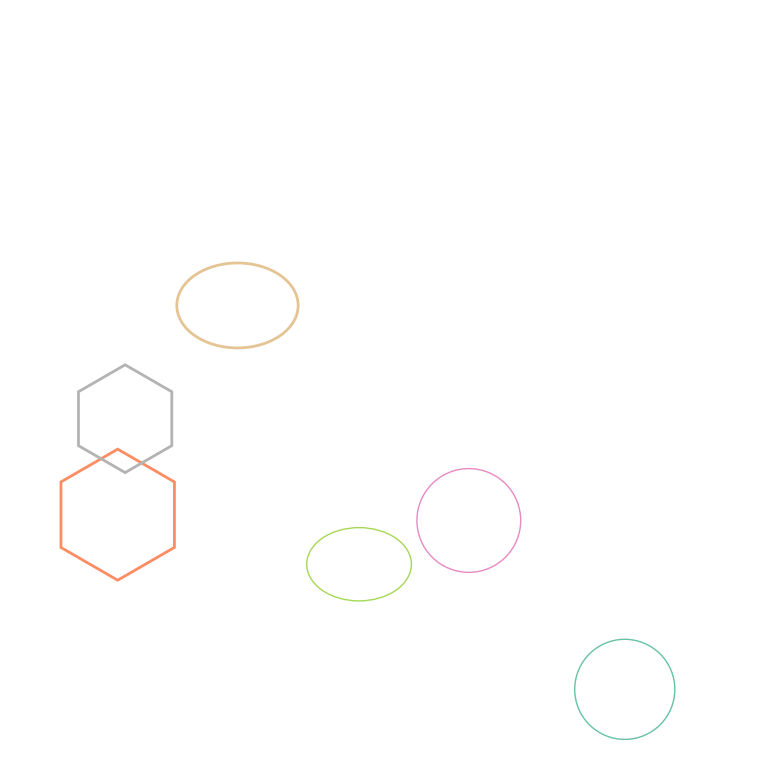[{"shape": "circle", "thickness": 0.5, "radius": 0.32, "center": [0.811, 0.105]}, {"shape": "hexagon", "thickness": 1, "radius": 0.43, "center": [0.153, 0.332]}, {"shape": "circle", "thickness": 0.5, "radius": 0.34, "center": [0.609, 0.324]}, {"shape": "oval", "thickness": 0.5, "radius": 0.34, "center": [0.466, 0.267]}, {"shape": "oval", "thickness": 1, "radius": 0.39, "center": [0.308, 0.603]}, {"shape": "hexagon", "thickness": 1, "radius": 0.35, "center": [0.163, 0.456]}]